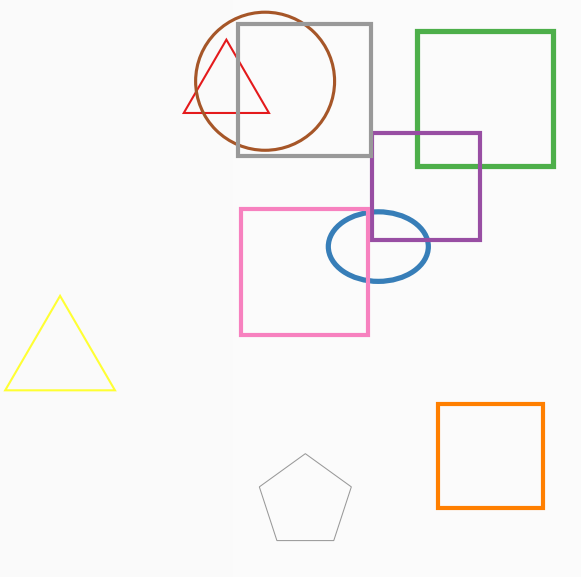[{"shape": "triangle", "thickness": 1, "radius": 0.42, "center": [0.389, 0.846]}, {"shape": "oval", "thickness": 2.5, "radius": 0.43, "center": [0.651, 0.572]}, {"shape": "square", "thickness": 2.5, "radius": 0.59, "center": [0.834, 0.828]}, {"shape": "square", "thickness": 2, "radius": 0.46, "center": [0.733, 0.676]}, {"shape": "square", "thickness": 2, "radius": 0.45, "center": [0.844, 0.21]}, {"shape": "triangle", "thickness": 1, "radius": 0.55, "center": [0.103, 0.378]}, {"shape": "circle", "thickness": 1.5, "radius": 0.6, "center": [0.456, 0.858]}, {"shape": "square", "thickness": 2, "radius": 0.55, "center": [0.524, 0.529]}, {"shape": "pentagon", "thickness": 0.5, "radius": 0.42, "center": [0.525, 0.13]}, {"shape": "square", "thickness": 2, "radius": 0.57, "center": [0.523, 0.843]}]